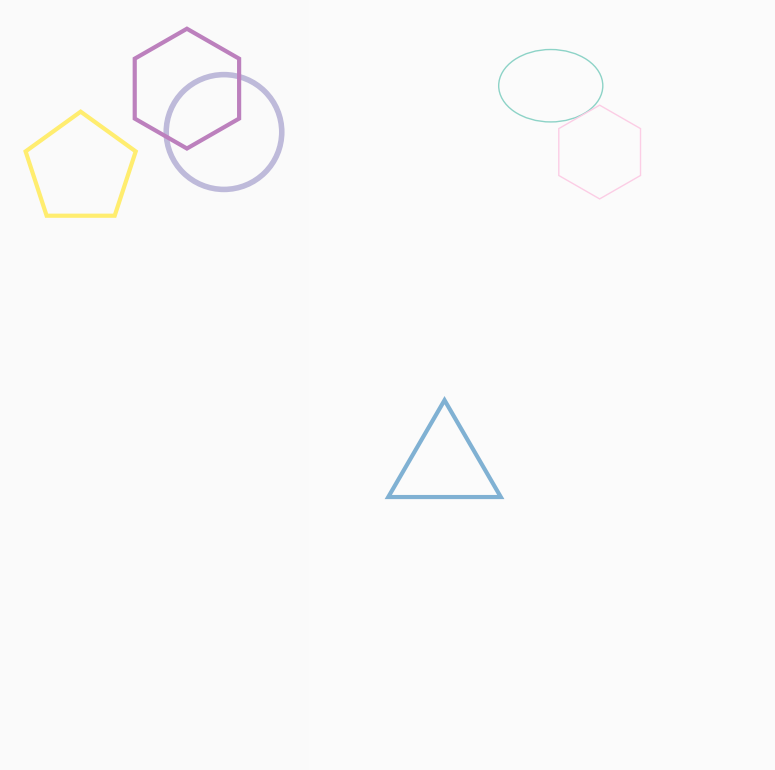[{"shape": "oval", "thickness": 0.5, "radius": 0.34, "center": [0.711, 0.889]}, {"shape": "circle", "thickness": 2, "radius": 0.37, "center": [0.289, 0.829]}, {"shape": "triangle", "thickness": 1.5, "radius": 0.42, "center": [0.574, 0.396]}, {"shape": "hexagon", "thickness": 0.5, "radius": 0.3, "center": [0.774, 0.803]}, {"shape": "hexagon", "thickness": 1.5, "radius": 0.39, "center": [0.241, 0.885]}, {"shape": "pentagon", "thickness": 1.5, "radius": 0.37, "center": [0.104, 0.78]}]